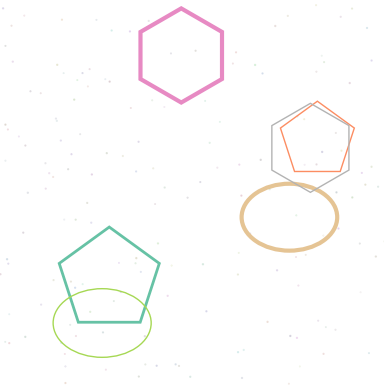[{"shape": "pentagon", "thickness": 2, "radius": 0.68, "center": [0.284, 0.274]}, {"shape": "pentagon", "thickness": 1, "radius": 0.5, "center": [0.824, 0.636]}, {"shape": "hexagon", "thickness": 3, "radius": 0.61, "center": [0.471, 0.856]}, {"shape": "oval", "thickness": 1, "radius": 0.64, "center": [0.265, 0.161]}, {"shape": "oval", "thickness": 3, "radius": 0.62, "center": [0.752, 0.436]}, {"shape": "hexagon", "thickness": 1, "radius": 0.58, "center": [0.806, 0.616]}]